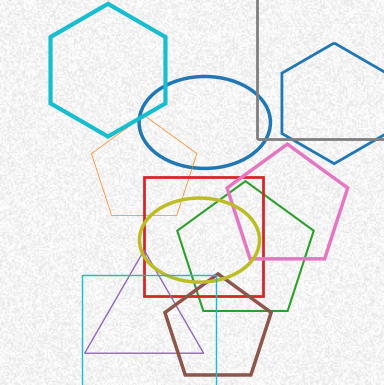[{"shape": "hexagon", "thickness": 2, "radius": 0.78, "center": [0.868, 0.732]}, {"shape": "oval", "thickness": 2.5, "radius": 0.85, "center": [0.532, 0.682]}, {"shape": "pentagon", "thickness": 0.5, "radius": 0.72, "center": [0.374, 0.557]}, {"shape": "pentagon", "thickness": 1.5, "radius": 0.93, "center": [0.638, 0.343]}, {"shape": "square", "thickness": 2, "radius": 0.77, "center": [0.528, 0.385]}, {"shape": "triangle", "thickness": 1, "radius": 0.89, "center": [0.374, 0.172]}, {"shape": "pentagon", "thickness": 2.5, "radius": 0.73, "center": [0.566, 0.143]}, {"shape": "pentagon", "thickness": 2.5, "radius": 0.82, "center": [0.746, 0.461]}, {"shape": "square", "thickness": 2, "radius": 0.98, "center": [0.863, 0.834]}, {"shape": "oval", "thickness": 2.5, "radius": 0.78, "center": [0.518, 0.376]}, {"shape": "hexagon", "thickness": 3, "radius": 0.86, "center": [0.281, 0.818]}, {"shape": "square", "thickness": 1, "radius": 0.87, "center": [0.387, 0.113]}]